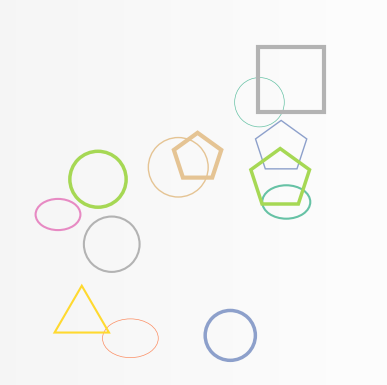[{"shape": "oval", "thickness": 1.5, "radius": 0.31, "center": [0.739, 0.475]}, {"shape": "circle", "thickness": 0.5, "radius": 0.32, "center": [0.67, 0.735]}, {"shape": "oval", "thickness": 0.5, "radius": 0.36, "center": [0.336, 0.121]}, {"shape": "circle", "thickness": 2.5, "radius": 0.32, "center": [0.594, 0.129]}, {"shape": "pentagon", "thickness": 1, "radius": 0.35, "center": [0.726, 0.618]}, {"shape": "oval", "thickness": 1.5, "radius": 0.29, "center": [0.15, 0.443]}, {"shape": "pentagon", "thickness": 2.5, "radius": 0.4, "center": [0.723, 0.535]}, {"shape": "circle", "thickness": 2.5, "radius": 0.36, "center": [0.253, 0.534]}, {"shape": "triangle", "thickness": 1.5, "radius": 0.41, "center": [0.211, 0.177]}, {"shape": "circle", "thickness": 1, "radius": 0.39, "center": [0.46, 0.566]}, {"shape": "pentagon", "thickness": 3, "radius": 0.32, "center": [0.51, 0.591]}, {"shape": "square", "thickness": 3, "radius": 0.43, "center": [0.75, 0.794]}, {"shape": "circle", "thickness": 1.5, "radius": 0.36, "center": [0.288, 0.366]}]